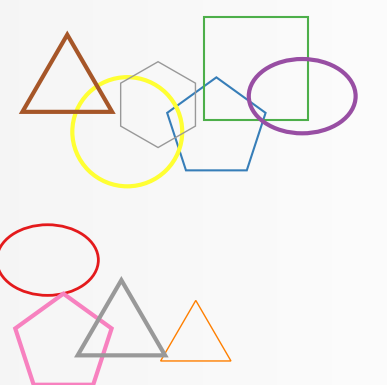[{"shape": "oval", "thickness": 2, "radius": 0.66, "center": [0.123, 0.325]}, {"shape": "pentagon", "thickness": 1.5, "radius": 0.67, "center": [0.558, 0.666]}, {"shape": "square", "thickness": 1.5, "radius": 0.67, "center": [0.66, 0.822]}, {"shape": "oval", "thickness": 3, "radius": 0.69, "center": [0.78, 0.75]}, {"shape": "triangle", "thickness": 1, "radius": 0.52, "center": [0.505, 0.115]}, {"shape": "circle", "thickness": 3, "radius": 0.71, "center": [0.328, 0.658]}, {"shape": "triangle", "thickness": 3, "radius": 0.67, "center": [0.174, 0.776]}, {"shape": "pentagon", "thickness": 3, "radius": 0.65, "center": [0.164, 0.106]}, {"shape": "hexagon", "thickness": 1, "radius": 0.56, "center": [0.408, 0.728]}, {"shape": "triangle", "thickness": 3, "radius": 0.65, "center": [0.313, 0.142]}]